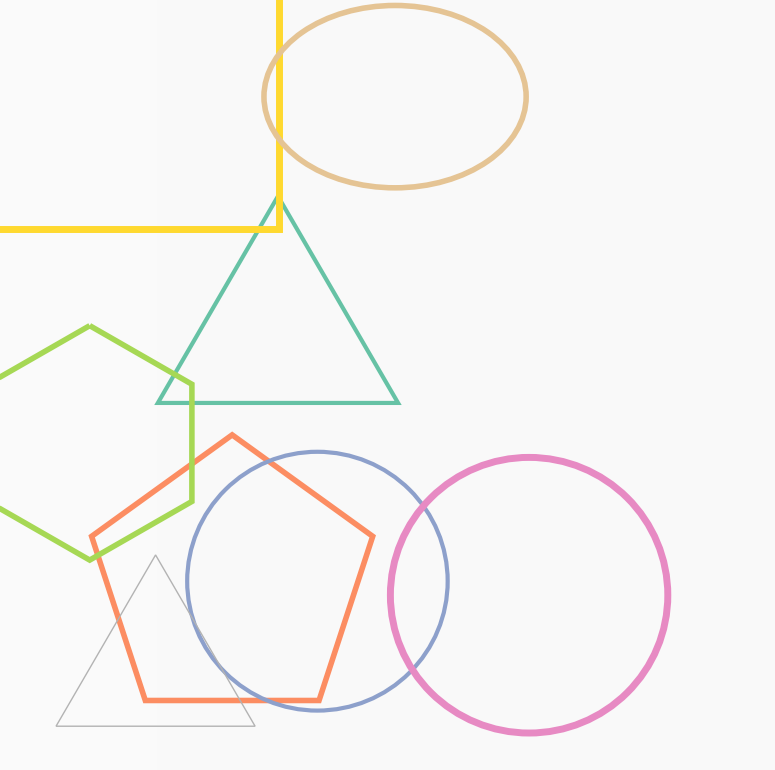[{"shape": "triangle", "thickness": 1.5, "radius": 0.89, "center": [0.359, 0.566]}, {"shape": "pentagon", "thickness": 2, "radius": 0.95, "center": [0.3, 0.245]}, {"shape": "circle", "thickness": 1.5, "radius": 0.84, "center": [0.41, 0.245]}, {"shape": "circle", "thickness": 2.5, "radius": 0.89, "center": [0.683, 0.227]}, {"shape": "hexagon", "thickness": 2, "radius": 0.76, "center": [0.116, 0.425]}, {"shape": "square", "thickness": 2.5, "radius": 0.95, "center": [0.17, 0.892]}, {"shape": "oval", "thickness": 2, "radius": 0.85, "center": [0.51, 0.874]}, {"shape": "triangle", "thickness": 0.5, "radius": 0.74, "center": [0.201, 0.131]}]